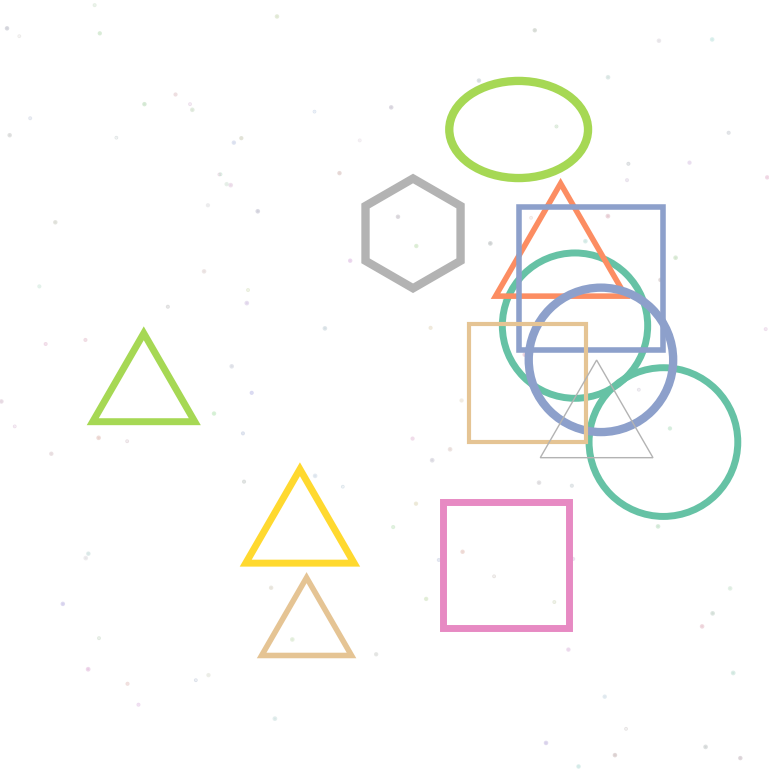[{"shape": "circle", "thickness": 2.5, "radius": 0.48, "center": [0.862, 0.426]}, {"shape": "circle", "thickness": 2.5, "radius": 0.47, "center": [0.747, 0.577]}, {"shape": "triangle", "thickness": 2, "radius": 0.49, "center": [0.728, 0.664]}, {"shape": "square", "thickness": 2, "radius": 0.46, "center": [0.768, 0.638]}, {"shape": "circle", "thickness": 3, "radius": 0.47, "center": [0.78, 0.533]}, {"shape": "square", "thickness": 2.5, "radius": 0.41, "center": [0.657, 0.266]}, {"shape": "triangle", "thickness": 2.5, "radius": 0.38, "center": [0.187, 0.491]}, {"shape": "oval", "thickness": 3, "radius": 0.45, "center": [0.674, 0.832]}, {"shape": "triangle", "thickness": 2.5, "radius": 0.41, "center": [0.39, 0.309]}, {"shape": "triangle", "thickness": 2, "radius": 0.34, "center": [0.398, 0.182]}, {"shape": "square", "thickness": 1.5, "radius": 0.38, "center": [0.685, 0.502]}, {"shape": "triangle", "thickness": 0.5, "radius": 0.42, "center": [0.775, 0.448]}, {"shape": "hexagon", "thickness": 3, "radius": 0.36, "center": [0.536, 0.697]}]